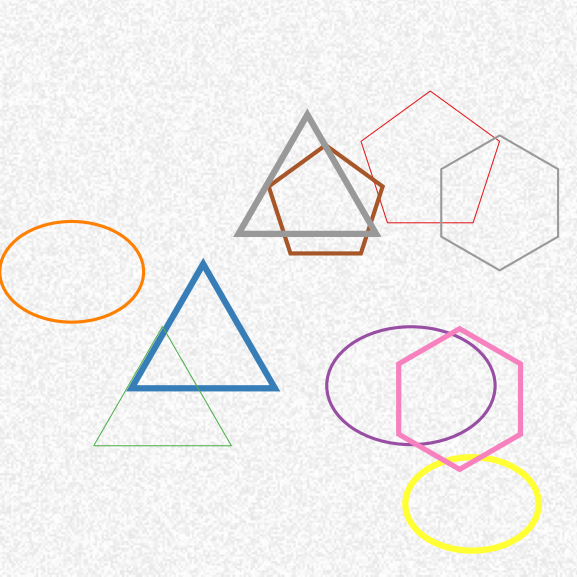[{"shape": "pentagon", "thickness": 0.5, "radius": 0.63, "center": [0.745, 0.715]}, {"shape": "triangle", "thickness": 3, "radius": 0.72, "center": [0.352, 0.398]}, {"shape": "triangle", "thickness": 0.5, "radius": 0.69, "center": [0.281, 0.296]}, {"shape": "oval", "thickness": 1.5, "radius": 0.73, "center": [0.712, 0.331]}, {"shape": "oval", "thickness": 1.5, "radius": 0.62, "center": [0.124, 0.528]}, {"shape": "oval", "thickness": 3, "radius": 0.58, "center": [0.818, 0.127]}, {"shape": "pentagon", "thickness": 2, "radius": 0.52, "center": [0.564, 0.644]}, {"shape": "hexagon", "thickness": 2.5, "radius": 0.61, "center": [0.796, 0.308]}, {"shape": "triangle", "thickness": 3, "radius": 0.69, "center": [0.532, 0.663]}, {"shape": "hexagon", "thickness": 1, "radius": 0.58, "center": [0.865, 0.648]}]